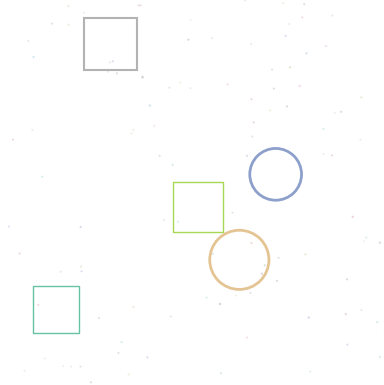[{"shape": "square", "thickness": 1, "radius": 0.3, "center": [0.145, 0.196]}, {"shape": "circle", "thickness": 2, "radius": 0.34, "center": [0.716, 0.547]}, {"shape": "square", "thickness": 1, "radius": 0.32, "center": [0.514, 0.463]}, {"shape": "circle", "thickness": 2, "radius": 0.38, "center": [0.622, 0.325]}, {"shape": "square", "thickness": 1.5, "radius": 0.34, "center": [0.287, 0.885]}]